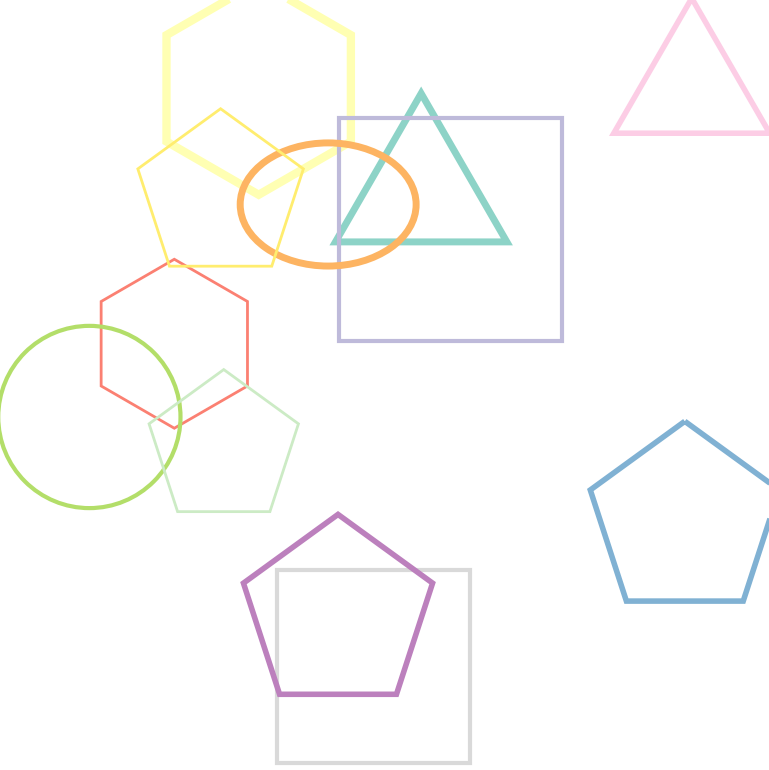[{"shape": "triangle", "thickness": 2.5, "radius": 0.64, "center": [0.547, 0.75]}, {"shape": "hexagon", "thickness": 3, "radius": 0.69, "center": [0.336, 0.885]}, {"shape": "square", "thickness": 1.5, "radius": 0.72, "center": [0.585, 0.702]}, {"shape": "hexagon", "thickness": 1, "radius": 0.55, "center": [0.226, 0.554]}, {"shape": "pentagon", "thickness": 2, "radius": 0.65, "center": [0.889, 0.324]}, {"shape": "oval", "thickness": 2.5, "radius": 0.57, "center": [0.426, 0.734]}, {"shape": "circle", "thickness": 1.5, "radius": 0.59, "center": [0.116, 0.458]}, {"shape": "triangle", "thickness": 2, "radius": 0.58, "center": [0.898, 0.885]}, {"shape": "square", "thickness": 1.5, "radius": 0.63, "center": [0.485, 0.135]}, {"shape": "pentagon", "thickness": 2, "radius": 0.65, "center": [0.439, 0.203]}, {"shape": "pentagon", "thickness": 1, "radius": 0.51, "center": [0.291, 0.418]}, {"shape": "pentagon", "thickness": 1, "radius": 0.57, "center": [0.286, 0.746]}]